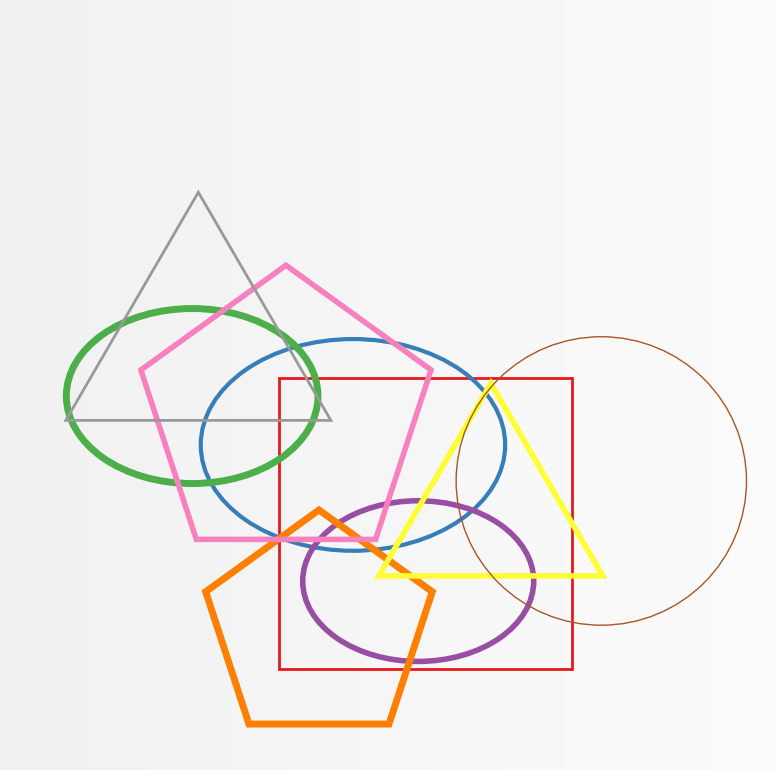[{"shape": "square", "thickness": 1, "radius": 0.95, "center": [0.549, 0.321]}, {"shape": "oval", "thickness": 1.5, "radius": 0.98, "center": [0.455, 0.422]}, {"shape": "oval", "thickness": 2.5, "radius": 0.81, "center": [0.248, 0.486]}, {"shape": "oval", "thickness": 2, "radius": 0.75, "center": [0.54, 0.245]}, {"shape": "pentagon", "thickness": 2.5, "radius": 0.77, "center": [0.412, 0.184]}, {"shape": "triangle", "thickness": 2, "radius": 0.83, "center": [0.633, 0.335]}, {"shape": "circle", "thickness": 0.5, "radius": 0.94, "center": [0.776, 0.375]}, {"shape": "pentagon", "thickness": 2, "radius": 0.98, "center": [0.369, 0.459]}, {"shape": "triangle", "thickness": 1, "radius": 0.99, "center": [0.256, 0.553]}]